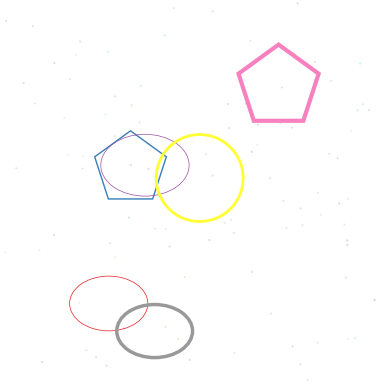[{"shape": "oval", "thickness": 0.5, "radius": 0.51, "center": [0.282, 0.212]}, {"shape": "pentagon", "thickness": 1, "radius": 0.49, "center": [0.339, 0.562]}, {"shape": "oval", "thickness": 0.5, "radius": 0.57, "center": [0.377, 0.571]}, {"shape": "circle", "thickness": 2, "radius": 0.56, "center": [0.519, 0.538]}, {"shape": "pentagon", "thickness": 3, "radius": 0.55, "center": [0.724, 0.775]}, {"shape": "oval", "thickness": 2.5, "radius": 0.49, "center": [0.402, 0.14]}]